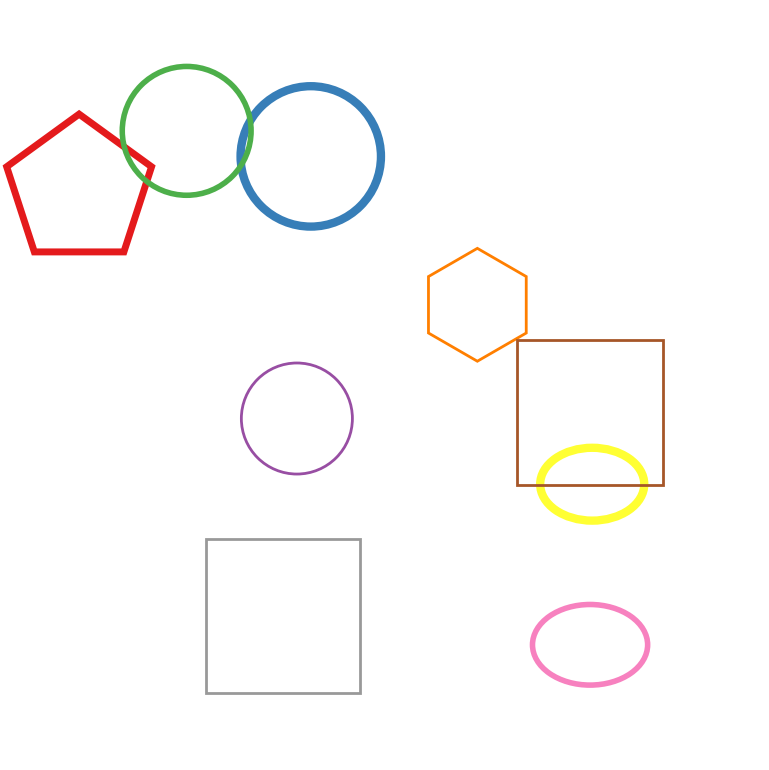[{"shape": "pentagon", "thickness": 2.5, "radius": 0.49, "center": [0.103, 0.753]}, {"shape": "circle", "thickness": 3, "radius": 0.46, "center": [0.404, 0.797]}, {"shape": "circle", "thickness": 2, "radius": 0.42, "center": [0.242, 0.83]}, {"shape": "circle", "thickness": 1, "radius": 0.36, "center": [0.386, 0.456]}, {"shape": "hexagon", "thickness": 1, "radius": 0.37, "center": [0.62, 0.604]}, {"shape": "oval", "thickness": 3, "radius": 0.34, "center": [0.769, 0.371]}, {"shape": "square", "thickness": 1, "radius": 0.47, "center": [0.766, 0.465]}, {"shape": "oval", "thickness": 2, "radius": 0.37, "center": [0.766, 0.163]}, {"shape": "square", "thickness": 1, "radius": 0.5, "center": [0.368, 0.201]}]